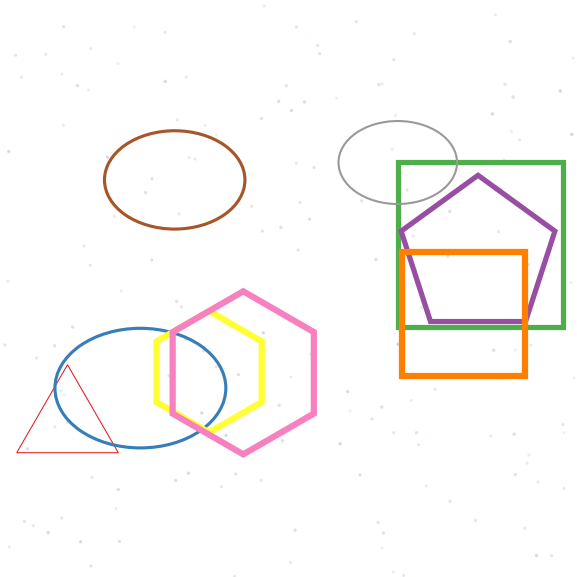[{"shape": "triangle", "thickness": 0.5, "radius": 0.51, "center": [0.117, 0.266]}, {"shape": "oval", "thickness": 1.5, "radius": 0.74, "center": [0.243, 0.327]}, {"shape": "square", "thickness": 2.5, "radius": 0.71, "center": [0.832, 0.575]}, {"shape": "pentagon", "thickness": 2.5, "radius": 0.7, "center": [0.828, 0.556]}, {"shape": "square", "thickness": 3, "radius": 0.53, "center": [0.803, 0.455]}, {"shape": "hexagon", "thickness": 3, "radius": 0.53, "center": [0.362, 0.355]}, {"shape": "oval", "thickness": 1.5, "radius": 0.61, "center": [0.303, 0.688]}, {"shape": "hexagon", "thickness": 3, "radius": 0.71, "center": [0.421, 0.354]}, {"shape": "oval", "thickness": 1, "radius": 0.51, "center": [0.689, 0.718]}]